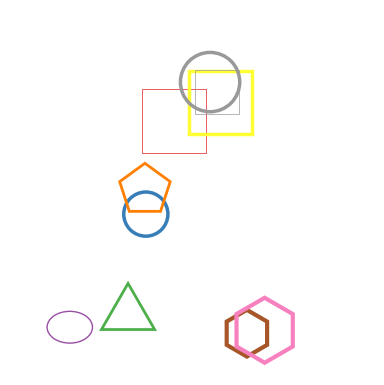[{"shape": "square", "thickness": 0.5, "radius": 0.41, "center": [0.452, 0.686]}, {"shape": "circle", "thickness": 2.5, "radius": 0.29, "center": [0.379, 0.444]}, {"shape": "triangle", "thickness": 2, "radius": 0.4, "center": [0.333, 0.184]}, {"shape": "oval", "thickness": 1, "radius": 0.29, "center": [0.181, 0.15]}, {"shape": "pentagon", "thickness": 2, "radius": 0.34, "center": [0.376, 0.507]}, {"shape": "square", "thickness": 2.5, "radius": 0.41, "center": [0.572, 0.733]}, {"shape": "hexagon", "thickness": 3, "radius": 0.3, "center": [0.641, 0.134]}, {"shape": "hexagon", "thickness": 3, "radius": 0.42, "center": [0.687, 0.142]}, {"shape": "square", "thickness": 0.5, "radius": 0.29, "center": [0.564, 0.76]}, {"shape": "circle", "thickness": 2.5, "radius": 0.39, "center": [0.546, 0.787]}]